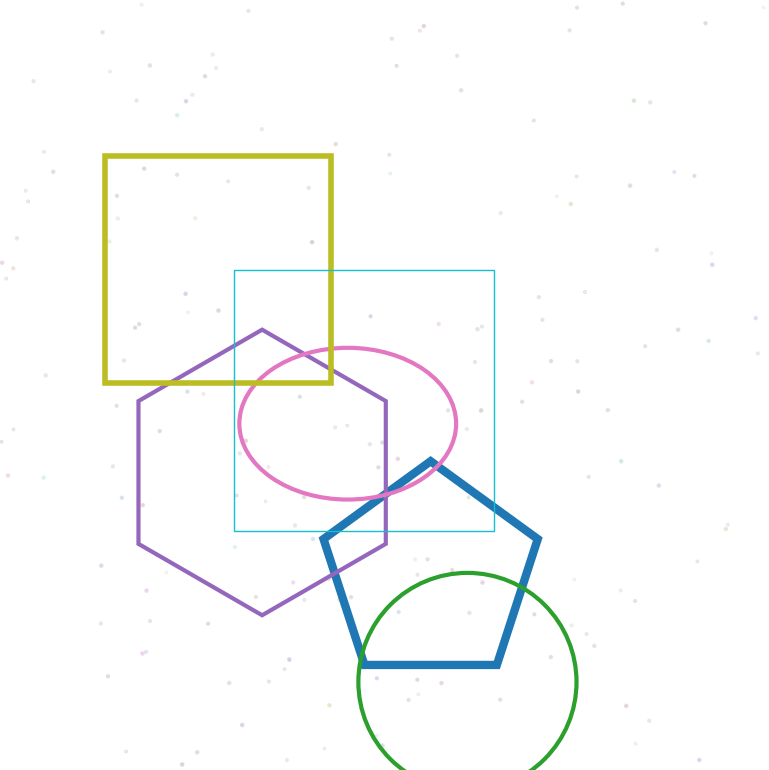[{"shape": "pentagon", "thickness": 3, "radius": 0.73, "center": [0.559, 0.255]}, {"shape": "circle", "thickness": 1.5, "radius": 0.71, "center": [0.607, 0.114]}, {"shape": "hexagon", "thickness": 1.5, "radius": 0.93, "center": [0.34, 0.386]}, {"shape": "oval", "thickness": 1.5, "radius": 0.7, "center": [0.452, 0.45]}, {"shape": "square", "thickness": 2, "radius": 0.73, "center": [0.283, 0.65]}, {"shape": "square", "thickness": 0.5, "radius": 0.85, "center": [0.472, 0.48]}]